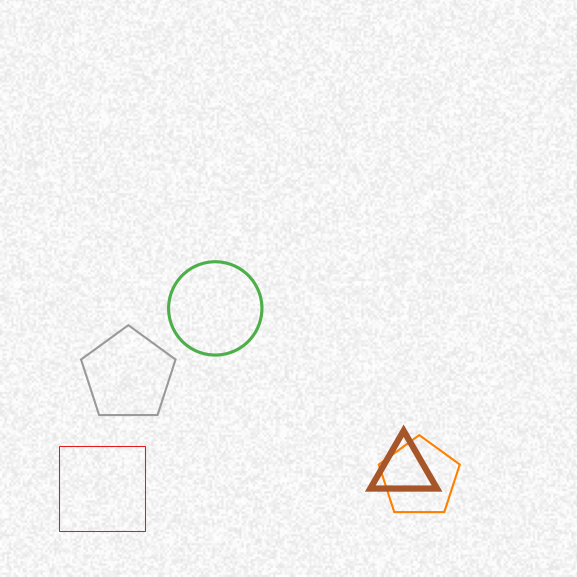[{"shape": "square", "thickness": 0.5, "radius": 0.37, "center": [0.177, 0.153]}, {"shape": "circle", "thickness": 1.5, "radius": 0.4, "center": [0.373, 0.465]}, {"shape": "pentagon", "thickness": 1, "radius": 0.37, "center": [0.726, 0.172]}, {"shape": "triangle", "thickness": 3, "radius": 0.33, "center": [0.699, 0.187]}, {"shape": "pentagon", "thickness": 1, "radius": 0.43, "center": [0.222, 0.35]}]